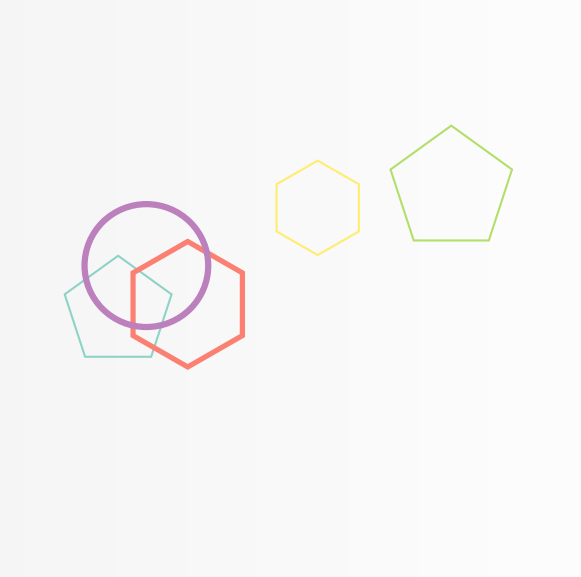[{"shape": "pentagon", "thickness": 1, "radius": 0.48, "center": [0.203, 0.46]}, {"shape": "hexagon", "thickness": 2.5, "radius": 0.54, "center": [0.323, 0.472]}, {"shape": "pentagon", "thickness": 1, "radius": 0.55, "center": [0.776, 0.672]}, {"shape": "circle", "thickness": 3, "radius": 0.53, "center": [0.252, 0.539]}, {"shape": "hexagon", "thickness": 1, "radius": 0.41, "center": [0.547, 0.639]}]